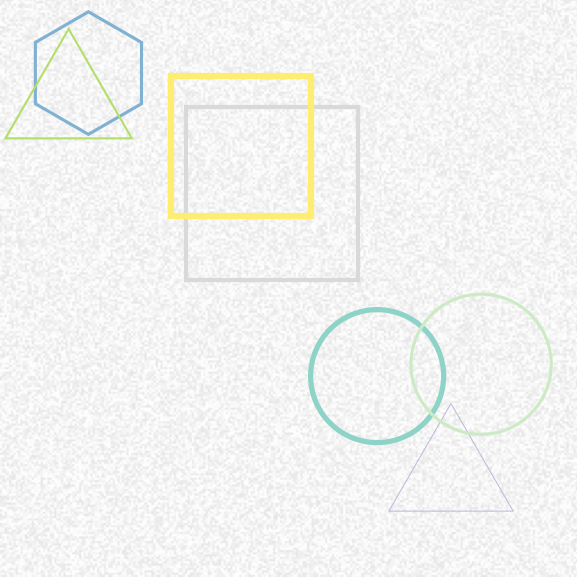[{"shape": "circle", "thickness": 2.5, "radius": 0.58, "center": [0.653, 0.348]}, {"shape": "triangle", "thickness": 0.5, "radius": 0.62, "center": [0.781, 0.176]}, {"shape": "hexagon", "thickness": 1.5, "radius": 0.53, "center": [0.153, 0.873]}, {"shape": "triangle", "thickness": 1, "radius": 0.63, "center": [0.119, 0.823]}, {"shape": "square", "thickness": 2, "radius": 0.75, "center": [0.471, 0.664]}, {"shape": "circle", "thickness": 1.5, "radius": 0.61, "center": [0.833, 0.368]}, {"shape": "square", "thickness": 3, "radius": 0.61, "center": [0.417, 0.747]}]